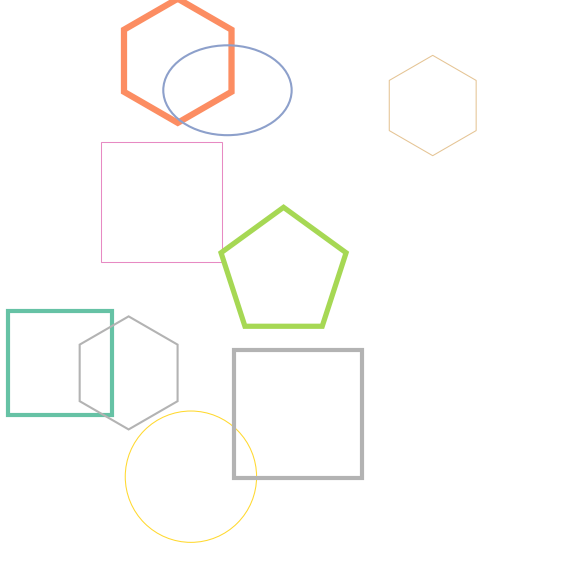[{"shape": "square", "thickness": 2, "radius": 0.45, "center": [0.103, 0.37]}, {"shape": "hexagon", "thickness": 3, "radius": 0.54, "center": [0.308, 0.894]}, {"shape": "oval", "thickness": 1, "radius": 0.56, "center": [0.394, 0.843]}, {"shape": "square", "thickness": 0.5, "radius": 0.52, "center": [0.28, 0.649]}, {"shape": "pentagon", "thickness": 2.5, "radius": 0.57, "center": [0.491, 0.526]}, {"shape": "circle", "thickness": 0.5, "radius": 0.57, "center": [0.331, 0.174]}, {"shape": "hexagon", "thickness": 0.5, "radius": 0.43, "center": [0.749, 0.816]}, {"shape": "hexagon", "thickness": 1, "radius": 0.49, "center": [0.223, 0.353]}, {"shape": "square", "thickness": 2, "radius": 0.55, "center": [0.516, 0.282]}]